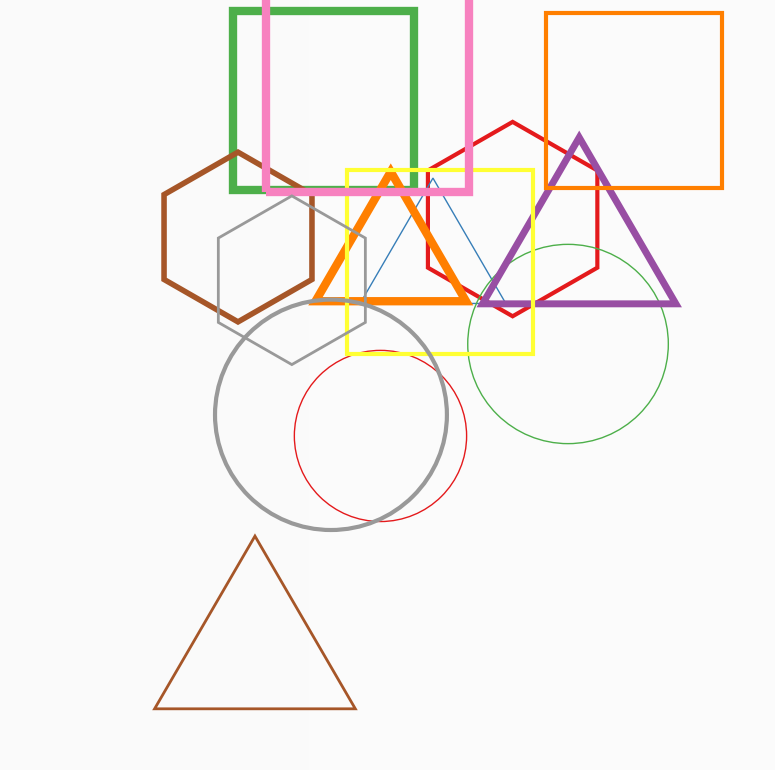[{"shape": "circle", "thickness": 0.5, "radius": 0.56, "center": [0.491, 0.434]}, {"shape": "hexagon", "thickness": 1.5, "radius": 0.63, "center": [0.661, 0.715]}, {"shape": "triangle", "thickness": 0.5, "radius": 0.54, "center": [0.559, 0.66]}, {"shape": "circle", "thickness": 0.5, "radius": 0.65, "center": [0.733, 0.553]}, {"shape": "square", "thickness": 3, "radius": 0.58, "center": [0.417, 0.869]}, {"shape": "triangle", "thickness": 2.5, "radius": 0.72, "center": [0.747, 0.677]}, {"shape": "square", "thickness": 1.5, "radius": 0.57, "center": [0.818, 0.869]}, {"shape": "triangle", "thickness": 3, "radius": 0.56, "center": [0.504, 0.665]}, {"shape": "square", "thickness": 1.5, "radius": 0.6, "center": [0.568, 0.659]}, {"shape": "triangle", "thickness": 1, "radius": 0.75, "center": [0.329, 0.154]}, {"shape": "hexagon", "thickness": 2, "radius": 0.55, "center": [0.307, 0.692]}, {"shape": "square", "thickness": 3, "radius": 0.65, "center": [0.474, 0.881]}, {"shape": "circle", "thickness": 1.5, "radius": 0.75, "center": [0.427, 0.461]}, {"shape": "hexagon", "thickness": 1, "radius": 0.55, "center": [0.377, 0.636]}]